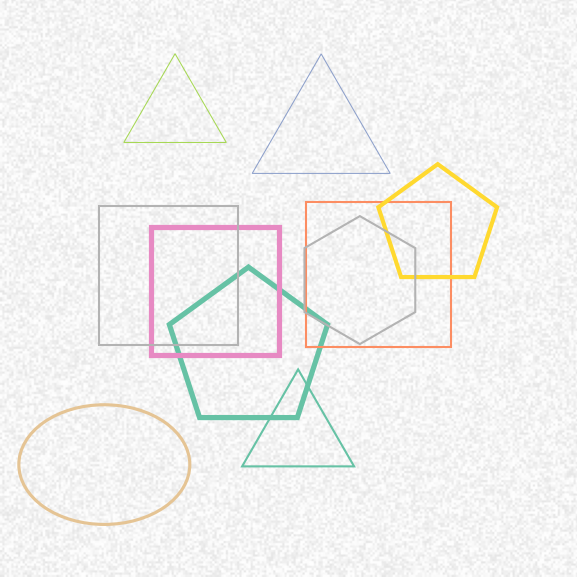[{"shape": "triangle", "thickness": 1, "radius": 0.56, "center": [0.516, 0.248]}, {"shape": "pentagon", "thickness": 2.5, "radius": 0.72, "center": [0.43, 0.393]}, {"shape": "square", "thickness": 1, "radius": 0.63, "center": [0.655, 0.524]}, {"shape": "triangle", "thickness": 0.5, "radius": 0.69, "center": [0.556, 0.768]}, {"shape": "square", "thickness": 2.5, "radius": 0.55, "center": [0.373, 0.495]}, {"shape": "triangle", "thickness": 0.5, "radius": 0.51, "center": [0.303, 0.804]}, {"shape": "pentagon", "thickness": 2, "radius": 0.54, "center": [0.758, 0.607]}, {"shape": "oval", "thickness": 1.5, "radius": 0.74, "center": [0.181, 0.195]}, {"shape": "square", "thickness": 1, "radius": 0.6, "center": [0.292, 0.522]}, {"shape": "hexagon", "thickness": 1, "radius": 0.55, "center": [0.623, 0.514]}]